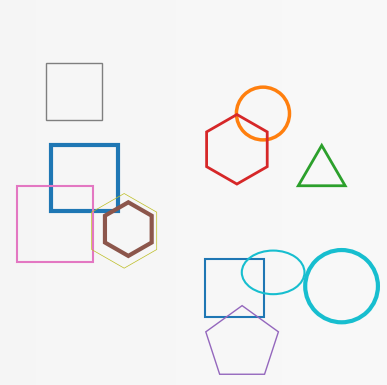[{"shape": "square", "thickness": 1.5, "radius": 0.38, "center": [0.606, 0.252]}, {"shape": "square", "thickness": 3, "radius": 0.43, "center": [0.219, 0.537]}, {"shape": "circle", "thickness": 2.5, "radius": 0.34, "center": [0.679, 0.705]}, {"shape": "triangle", "thickness": 2, "radius": 0.35, "center": [0.83, 0.552]}, {"shape": "hexagon", "thickness": 2, "radius": 0.45, "center": [0.611, 0.612]}, {"shape": "pentagon", "thickness": 1, "radius": 0.49, "center": [0.625, 0.108]}, {"shape": "hexagon", "thickness": 3, "radius": 0.35, "center": [0.331, 0.405]}, {"shape": "square", "thickness": 1.5, "radius": 0.49, "center": [0.141, 0.418]}, {"shape": "square", "thickness": 1, "radius": 0.36, "center": [0.19, 0.762]}, {"shape": "hexagon", "thickness": 0.5, "radius": 0.48, "center": [0.32, 0.4]}, {"shape": "circle", "thickness": 3, "radius": 0.47, "center": [0.881, 0.257]}, {"shape": "oval", "thickness": 1.5, "radius": 0.4, "center": [0.705, 0.293]}]